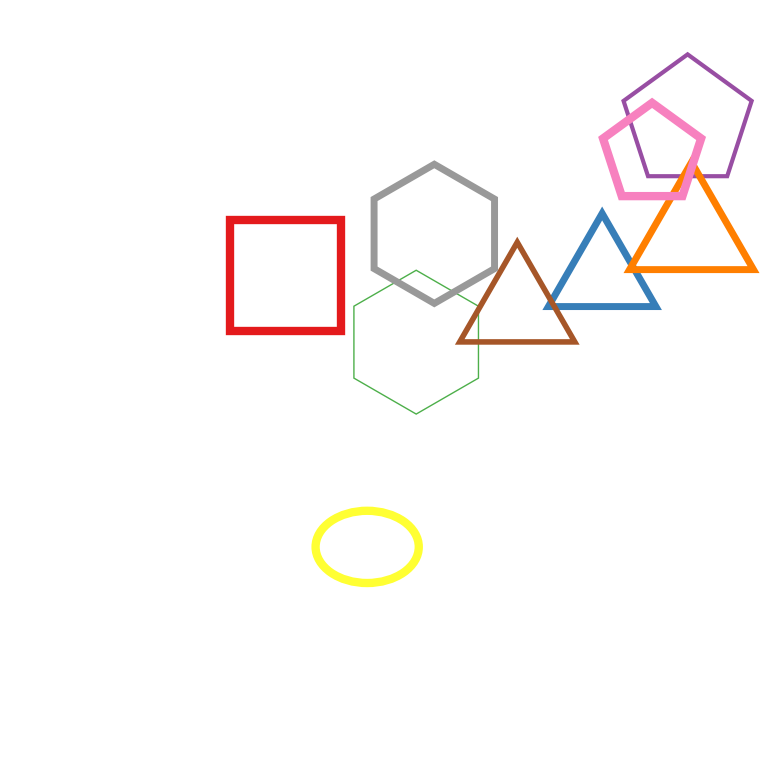[{"shape": "square", "thickness": 3, "radius": 0.36, "center": [0.37, 0.643]}, {"shape": "triangle", "thickness": 2.5, "radius": 0.4, "center": [0.782, 0.642]}, {"shape": "hexagon", "thickness": 0.5, "radius": 0.47, "center": [0.541, 0.556]}, {"shape": "pentagon", "thickness": 1.5, "radius": 0.44, "center": [0.893, 0.842]}, {"shape": "triangle", "thickness": 2.5, "radius": 0.46, "center": [0.898, 0.696]}, {"shape": "oval", "thickness": 3, "radius": 0.34, "center": [0.477, 0.29]}, {"shape": "triangle", "thickness": 2, "radius": 0.43, "center": [0.672, 0.599]}, {"shape": "pentagon", "thickness": 3, "radius": 0.33, "center": [0.847, 0.799]}, {"shape": "hexagon", "thickness": 2.5, "radius": 0.45, "center": [0.564, 0.696]}]